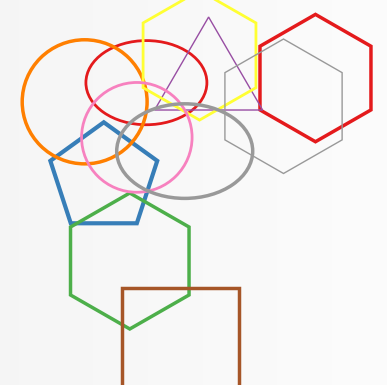[{"shape": "hexagon", "thickness": 2.5, "radius": 0.83, "center": [0.814, 0.797]}, {"shape": "oval", "thickness": 2, "radius": 0.78, "center": [0.378, 0.785]}, {"shape": "pentagon", "thickness": 3, "radius": 0.73, "center": [0.268, 0.537]}, {"shape": "hexagon", "thickness": 2.5, "radius": 0.88, "center": [0.335, 0.322]}, {"shape": "triangle", "thickness": 1, "radius": 0.8, "center": [0.538, 0.795]}, {"shape": "circle", "thickness": 2.5, "radius": 0.81, "center": [0.218, 0.736]}, {"shape": "hexagon", "thickness": 2, "radius": 0.84, "center": [0.515, 0.856]}, {"shape": "square", "thickness": 2.5, "radius": 0.75, "center": [0.466, 0.101]}, {"shape": "circle", "thickness": 2, "radius": 0.71, "center": [0.353, 0.643]}, {"shape": "hexagon", "thickness": 1, "radius": 0.87, "center": [0.732, 0.724]}, {"shape": "oval", "thickness": 2.5, "radius": 0.88, "center": [0.477, 0.608]}]